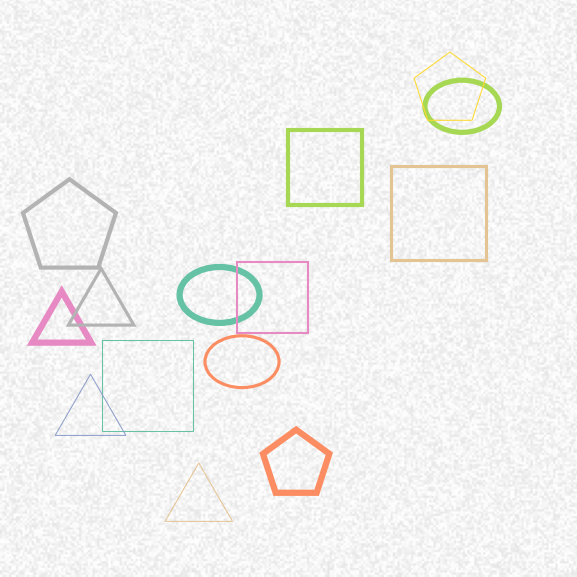[{"shape": "oval", "thickness": 3, "radius": 0.35, "center": [0.38, 0.488]}, {"shape": "square", "thickness": 0.5, "radius": 0.39, "center": [0.256, 0.332]}, {"shape": "oval", "thickness": 1.5, "radius": 0.32, "center": [0.419, 0.373]}, {"shape": "pentagon", "thickness": 3, "radius": 0.3, "center": [0.513, 0.195]}, {"shape": "triangle", "thickness": 0.5, "radius": 0.35, "center": [0.157, 0.28]}, {"shape": "triangle", "thickness": 3, "radius": 0.3, "center": [0.107, 0.435]}, {"shape": "square", "thickness": 1, "radius": 0.31, "center": [0.473, 0.484]}, {"shape": "oval", "thickness": 2.5, "radius": 0.32, "center": [0.8, 0.815]}, {"shape": "square", "thickness": 2, "radius": 0.32, "center": [0.563, 0.71]}, {"shape": "pentagon", "thickness": 0.5, "radius": 0.33, "center": [0.779, 0.844]}, {"shape": "triangle", "thickness": 0.5, "radius": 0.34, "center": [0.344, 0.13]}, {"shape": "square", "thickness": 1.5, "radius": 0.41, "center": [0.759, 0.631]}, {"shape": "pentagon", "thickness": 2, "radius": 0.42, "center": [0.12, 0.604]}, {"shape": "triangle", "thickness": 1.5, "radius": 0.33, "center": [0.175, 0.469]}]